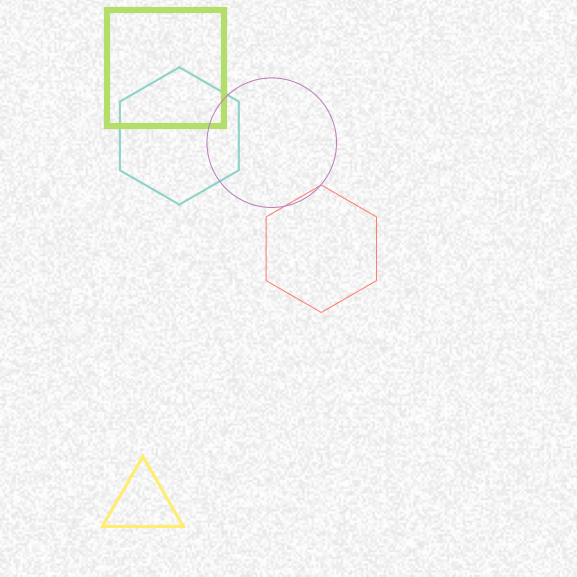[{"shape": "hexagon", "thickness": 1, "radius": 0.59, "center": [0.311, 0.764]}, {"shape": "hexagon", "thickness": 0.5, "radius": 0.55, "center": [0.556, 0.568]}, {"shape": "square", "thickness": 3, "radius": 0.5, "center": [0.287, 0.881]}, {"shape": "circle", "thickness": 0.5, "radius": 0.56, "center": [0.471, 0.752]}, {"shape": "triangle", "thickness": 1.5, "radius": 0.4, "center": [0.247, 0.128]}]